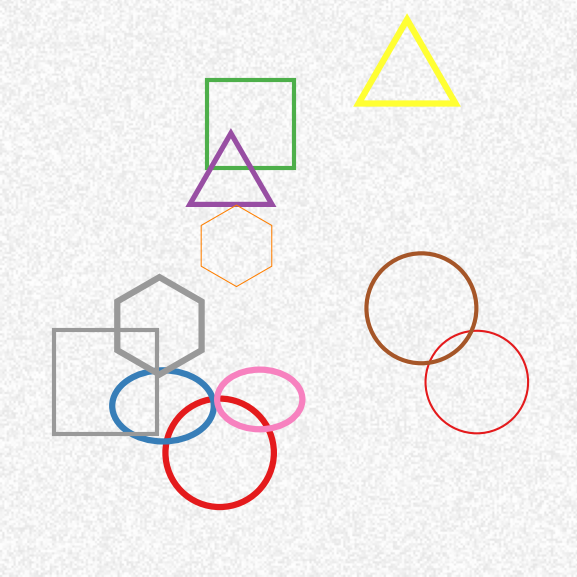[{"shape": "circle", "thickness": 1, "radius": 0.44, "center": [0.826, 0.338]}, {"shape": "circle", "thickness": 3, "radius": 0.47, "center": [0.38, 0.215]}, {"shape": "oval", "thickness": 3, "radius": 0.44, "center": [0.282, 0.296]}, {"shape": "square", "thickness": 2, "radius": 0.38, "center": [0.434, 0.784]}, {"shape": "triangle", "thickness": 2.5, "radius": 0.41, "center": [0.4, 0.686]}, {"shape": "hexagon", "thickness": 0.5, "radius": 0.35, "center": [0.409, 0.573]}, {"shape": "triangle", "thickness": 3, "radius": 0.48, "center": [0.705, 0.868]}, {"shape": "circle", "thickness": 2, "radius": 0.48, "center": [0.73, 0.465]}, {"shape": "oval", "thickness": 3, "radius": 0.37, "center": [0.45, 0.307]}, {"shape": "square", "thickness": 2, "radius": 0.45, "center": [0.182, 0.338]}, {"shape": "hexagon", "thickness": 3, "radius": 0.42, "center": [0.276, 0.435]}]